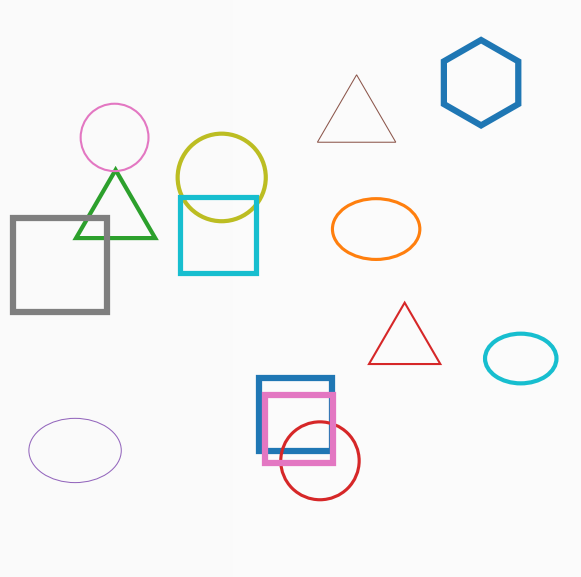[{"shape": "square", "thickness": 3, "radius": 0.32, "center": [0.509, 0.282]}, {"shape": "hexagon", "thickness": 3, "radius": 0.37, "center": [0.828, 0.856]}, {"shape": "oval", "thickness": 1.5, "radius": 0.38, "center": [0.647, 0.603]}, {"shape": "triangle", "thickness": 2, "radius": 0.39, "center": [0.199, 0.626]}, {"shape": "circle", "thickness": 1.5, "radius": 0.34, "center": [0.55, 0.201]}, {"shape": "triangle", "thickness": 1, "radius": 0.35, "center": [0.696, 0.404]}, {"shape": "oval", "thickness": 0.5, "radius": 0.4, "center": [0.129, 0.219]}, {"shape": "triangle", "thickness": 0.5, "radius": 0.39, "center": [0.614, 0.792]}, {"shape": "circle", "thickness": 1, "radius": 0.29, "center": [0.197, 0.761]}, {"shape": "square", "thickness": 3, "radius": 0.29, "center": [0.514, 0.257]}, {"shape": "square", "thickness": 3, "radius": 0.41, "center": [0.103, 0.54]}, {"shape": "circle", "thickness": 2, "radius": 0.38, "center": [0.381, 0.692]}, {"shape": "oval", "thickness": 2, "radius": 0.31, "center": [0.896, 0.378]}, {"shape": "square", "thickness": 2.5, "radius": 0.33, "center": [0.375, 0.592]}]